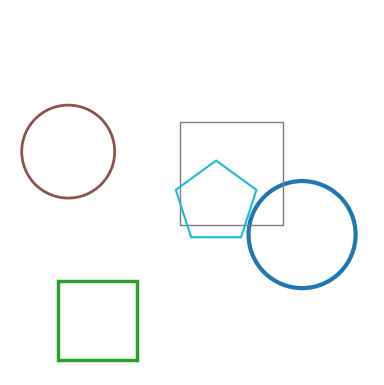[{"shape": "circle", "thickness": 3, "radius": 0.7, "center": [0.785, 0.391]}, {"shape": "square", "thickness": 2.5, "radius": 0.51, "center": [0.253, 0.167]}, {"shape": "circle", "thickness": 2, "radius": 0.6, "center": [0.177, 0.606]}, {"shape": "square", "thickness": 1, "radius": 0.67, "center": [0.601, 0.55]}, {"shape": "pentagon", "thickness": 1.5, "radius": 0.55, "center": [0.561, 0.473]}]